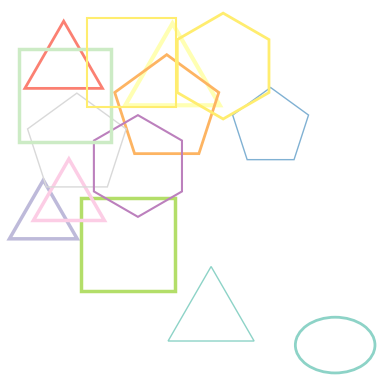[{"shape": "triangle", "thickness": 1, "radius": 0.64, "center": [0.548, 0.179]}, {"shape": "oval", "thickness": 2, "radius": 0.52, "center": [0.871, 0.104]}, {"shape": "triangle", "thickness": 3, "radius": 0.71, "center": [0.448, 0.797]}, {"shape": "triangle", "thickness": 2.5, "radius": 0.51, "center": [0.113, 0.431]}, {"shape": "triangle", "thickness": 2, "radius": 0.58, "center": [0.165, 0.829]}, {"shape": "pentagon", "thickness": 1, "radius": 0.52, "center": [0.703, 0.669]}, {"shape": "pentagon", "thickness": 2, "radius": 0.71, "center": [0.433, 0.716]}, {"shape": "square", "thickness": 2.5, "radius": 0.61, "center": [0.333, 0.366]}, {"shape": "triangle", "thickness": 2.5, "radius": 0.53, "center": [0.179, 0.481]}, {"shape": "pentagon", "thickness": 1, "radius": 0.67, "center": [0.2, 0.623]}, {"shape": "hexagon", "thickness": 1.5, "radius": 0.66, "center": [0.358, 0.569]}, {"shape": "square", "thickness": 2.5, "radius": 0.6, "center": [0.169, 0.752]}, {"shape": "hexagon", "thickness": 2, "radius": 0.69, "center": [0.58, 0.828]}, {"shape": "square", "thickness": 1.5, "radius": 0.58, "center": [0.341, 0.839]}]